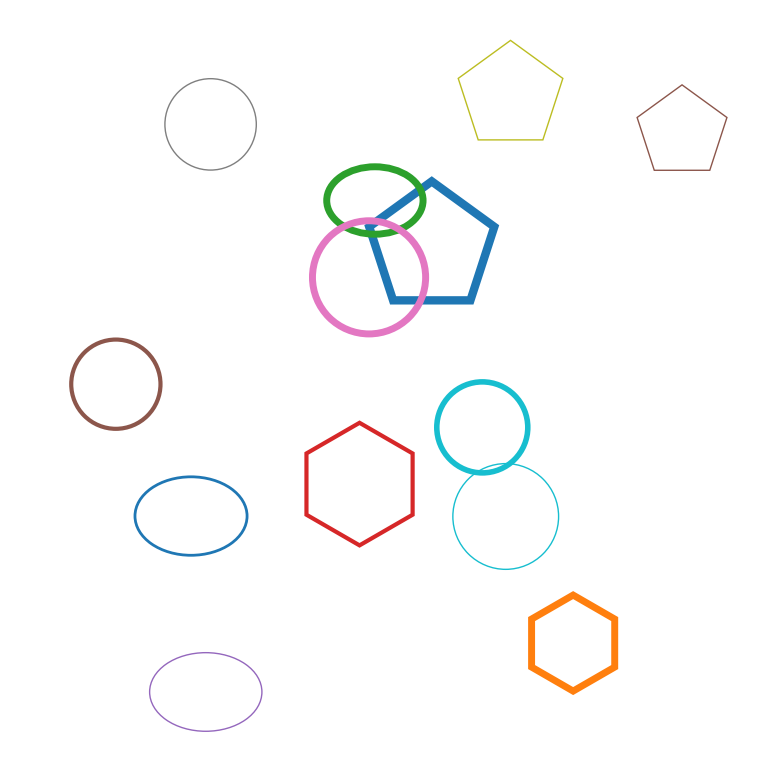[{"shape": "pentagon", "thickness": 3, "radius": 0.43, "center": [0.561, 0.679]}, {"shape": "oval", "thickness": 1, "radius": 0.36, "center": [0.248, 0.33]}, {"shape": "hexagon", "thickness": 2.5, "radius": 0.31, "center": [0.744, 0.165]}, {"shape": "oval", "thickness": 2.5, "radius": 0.31, "center": [0.487, 0.74]}, {"shape": "hexagon", "thickness": 1.5, "radius": 0.4, "center": [0.467, 0.371]}, {"shape": "oval", "thickness": 0.5, "radius": 0.36, "center": [0.267, 0.101]}, {"shape": "circle", "thickness": 1.5, "radius": 0.29, "center": [0.15, 0.501]}, {"shape": "pentagon", "thickness": 0.5, "radius": 0.31, "center": [0.886, 0.828]}, {"shape": "circle", "thickness": 2.5, "radius": 0.37, "center": [0.479, 0.64]}, {"shape": "circle", "thickness": 0.5, "radius": 0.3, "center": [0.274, 0.838]}, {"shape": "pentagon", "thickness": 0.5, "radius": 0.36, "center": [0.663, 0.876]}, {"shape": "circle", "thickness": 2, "radius": 0.3, "center": [0.626, 0.445]}, {"shape": "circle", "thickness": 0.5, "radius": 0.34, "center": [0.657, 0.329]}]